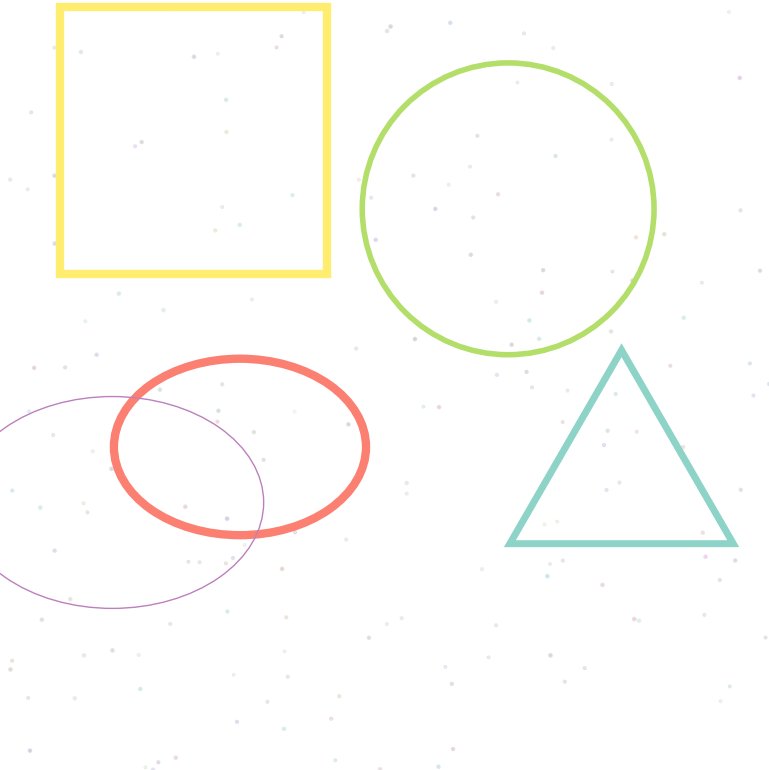[{"shape": "triangle", "thickness": 2.5, "radius": 0.84, "center": [0.807, 0.378]}, {"shape": "oval", "thickness": 3, "radius": 0.82, "center": [0.312, 0.42]}, {"shape": "circle", "thickness": 2, "radius": 0.95, "center": [0.66, 0.729]}, {"shape": "oval", "thickness": 0.5, "radius": 0.98, "center": [0.146, 0.347]}, {"shape": "square", "thickness": 3, "radius": 0.86, "center": [0.251, 0.818]}]